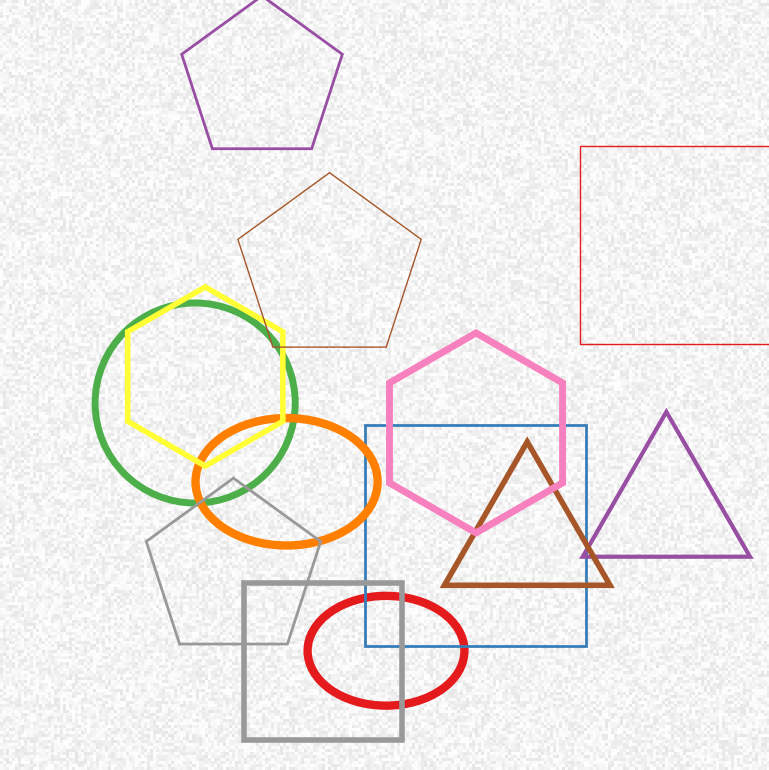[{"shape": "oval", "thickness": 3, "radius": 0.51, "center": [0.501, 0.155]}, {"shape": "square", "thickness": 0.5, "radius": 0.64, "center": [0.882, 0.682]}, {"shape": "square", "thickness": 1, "radius": 0.72, "center": [0.618, 0.304]}, {"shape": "circle", "thickness": 2.5, "radius": 0.65, "center": [0.253, 0.477]}, {"shape": "triangle", "thickness": 1.5, "radius": 0.63, "center": [0.865, 0.34]}, {"shape": "pentagon", "thickness": 1, "radius": 0.55, "center": [0.34, 0.896]}, {"shape": "oval", "thickness": 3, "radius": 0.59, "center": [0.372, 0.374]}, {"shape": "hexagon", "thickness": 2, "radius": 0.58, "center": [0.267, 0.511]}, {"shape": "triangle", "thickness": 2, "radius": 0.62, "center": [0.685, 0.302]}, {"shape": "pentagon", "thickness": 0.5, "radius": 0.63, "center": [0.428, 0.65]}, {"shape": "hexagon", "thickness": 2.5, "radius": 0.65, "center": [0.618, 0.438]}, {"shape": "square", "thickness": 2, "radius": 0.51, "center": [0.419, 0.141]}, {"shape": "pentagon", "thickness": 1, "radius": 0.6, "center": [0.303, 0.26]}]